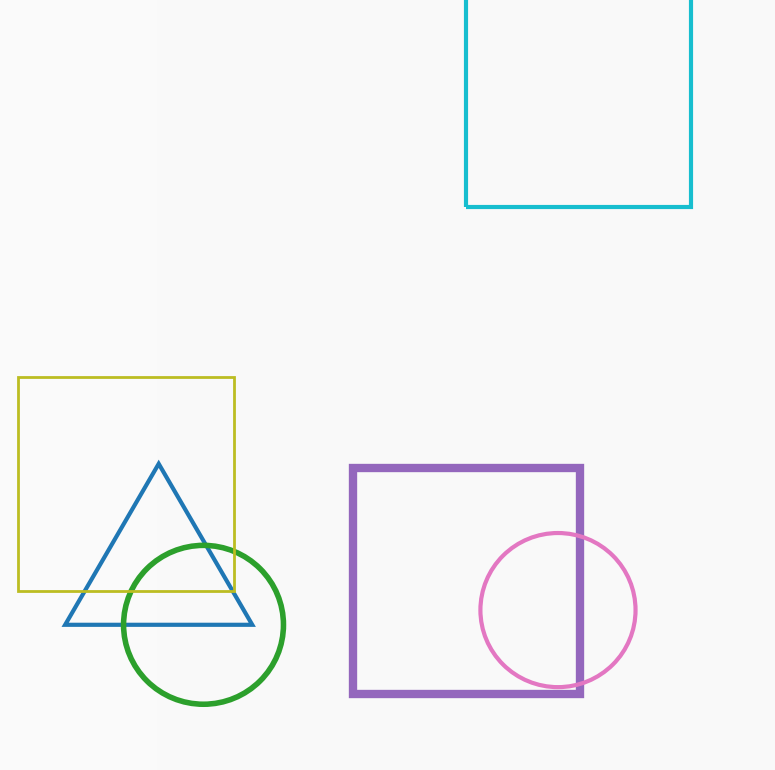[{"shape": "triangle", "thickness": 1.5, "radius": 0.7, "center": [0.205, 0.258]}, {"shape": "circle", "thickness": 2, "radius": 0.52, "center": [0.263, 0.189]}, {"shape": "square", "thickness": 3, "radius": 0.73, "center": [0.602, 0.245]}, {"shape": "circle", "thickness": 1.5, "radius": 0.5, "center": [0.72, 0.208]}, {"shape": "square", "thickness": 1, "radius": 0.7, "center": [0.163, 0.371]}, {"shape": "square", "thickness": 1.5, "radius": 0.72, "center": [0.746, 0.876]}]